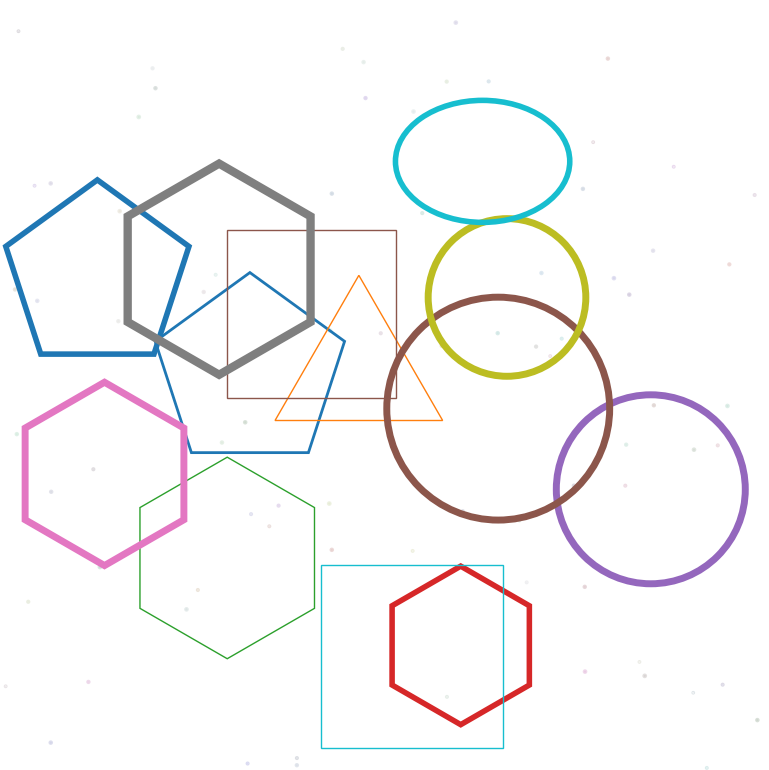[{"shape": "pentagon", "thickness": 1, "radius": 0.65, "center": [0.325, 0.517]}, {"shape": "pentagon", "thickness": 2, "radius": 0.63, "center": [0.126, 0.641]}, {"shape": "triangle", "thickness": 0.5, "radius": 0.63, "center": [0.466, 0.517]}, {"shape": "hexagon", "thickness": 0.5, "radius": 0.65, "center": [0.295, 0.275]}, {"shape": "hexagon", "thickness": 2, "radius": 0.51, "center": [0.598, 0.162]}, {"shape": "circle", "thickness": 2.5, "radius": 0.61, "center": [0.845, 0.365]}, {"shape": "circle", "thickness": 2.5, "radius": 0.72, "center": [0.647, 0.469]}, {"shape": "square", "thickness": 0.5, "radius": 0.55, "center": [0.405, 0.593]}, {"shape": "hexagon", "thickness": 2.5, "radius": 0.6, "center": [0.136, 0.385]}, {"shape": "hexagon", "thickness": 3, "radius": 0.69, "center": [0.285, 0.65]}, {"shape": "circle", "thickness": 2.5, "radius": 0.51, "center": [0.658, 0.614]}, {"shape": "square", "thickness": 0.5, "radius": 0.59, "center": [0.535, 0.147]}, {"shape": "oval", "thickness": 2, "radius": 0.57, "center": [0.627, 0.79]}]